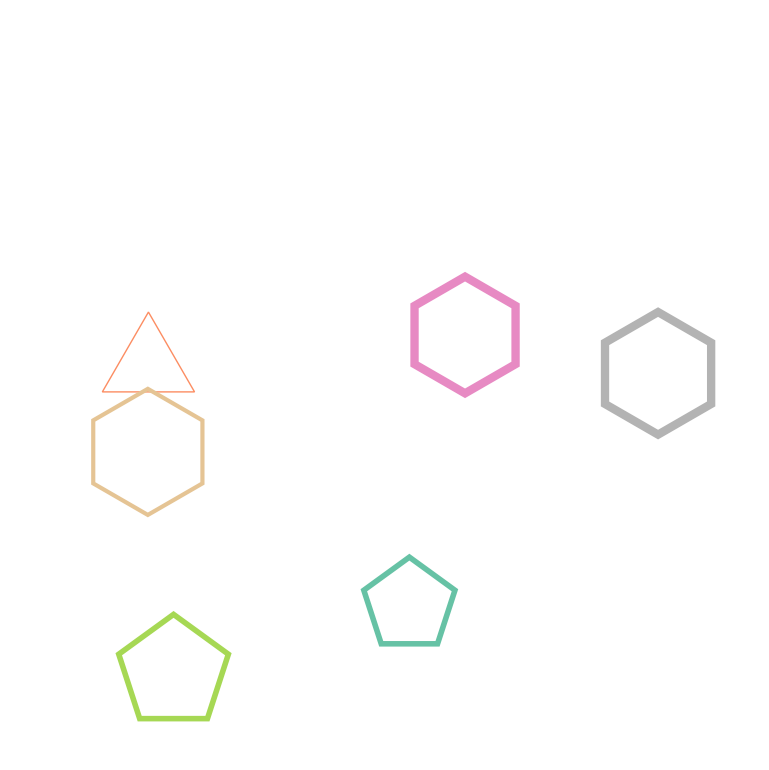[{"shape": "pentagon", "thickness": 2, "radius": 0.31, "center": [0.532, 0.214]}, {"shape": "triangle", "thickness": 0.5, "radius": 0.35, "center": [0.193, 0.526]}, {"shape": "hexagon", "thickness": 3, "radius": 0.38, "center": [0.604, 0.565]}, {"shape": "pentagon", "thickness": 2, "radius": 0.37, "center": [0.225, 0.127]}, {"shape": "hexagon", "thickness": 1.5, "radius": 0.41, "center": [0.192, 0.413]}, {"shape": "hexagon", "thickness": 3, "radius": 0.4, "center": [0.855, 0.515]}]